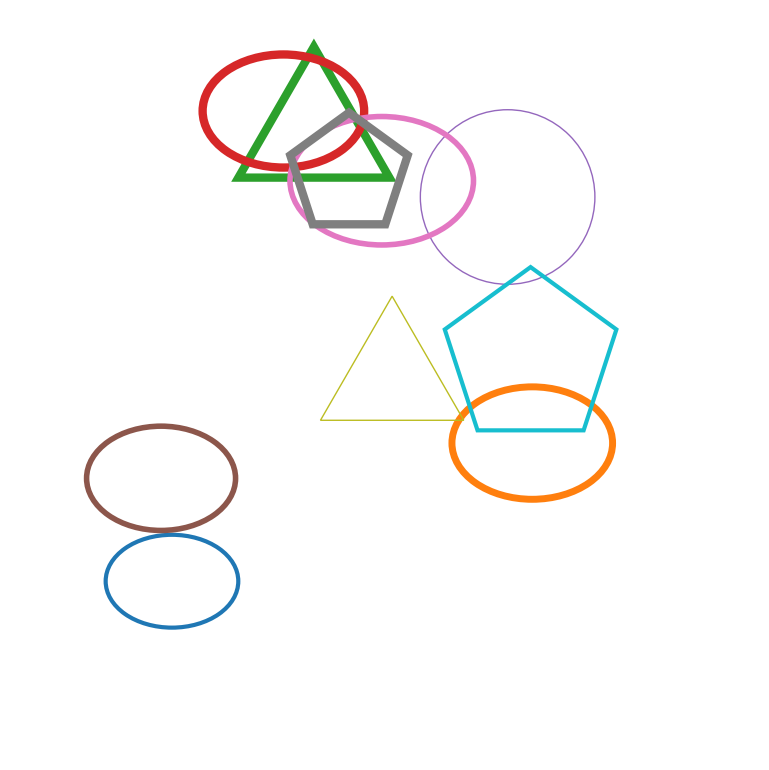[{"shape": "oval", "thickness": 1.5, "radius": 0.43, "center": [0.223, 0.245]}, {"shape": "oval", "thickness": 2.5, "radius": 0.52, "center": [0.691, 0.425]}, {"shape": "triangle", "thickness": 3, "radius": 0.57, "center": [0.408, 0.826]}, {"shape": "oval", "thickness": 3, "radius": 0.52, "center": [0.368, 0.856]}, {"shape": "circle", "thickness": 0.5, "radius": 0.57, "center": [0.659, 0.744]}, {"shape": "oval", "thickness": 2, "radius": 0.48, "center": [0.209, 0.379]}, {"shape": "oval", "thickness": 2, "radius": 0.6, "center": [0.496, 0.765]}, {"shape": "pentagon", "thickness": 3, "radius": 0.4, "center": [0.453, 0.774]}, {"shape": "triangle", "thickness": 0.5, "radius": 0.54, "center": [0.509, 0.508]}, {"shape": "pentagon", "thickness": 1.5, "radius": 0.59, "center": [0.689, 0.536]}]